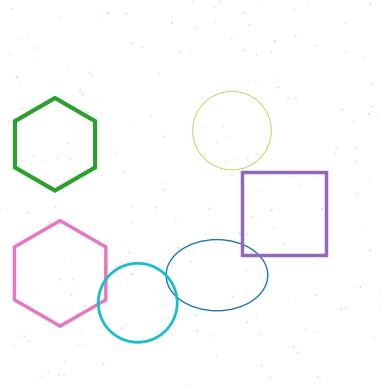[{"shape": "oval", "thickness": 1, "radius": 0.66, "center": [0.563, 0.285]}, {"shape": "hexagon", "thickness": 3, "radius": 0.6, "center": [0.143, 0.625]}, {"shape": "square", "thickness": 2.5, "radius": 0.54, "center": [0.738, 0.445]}, {"shape": "hexagon", "thickness": 2.5, "radius": 0.69, "center": [0.156, 0.29]}, {"shape": "circle", "thickness": 0.5, "radius": 0.51, "center": [0.603, 0.661]}, {"shape": "circle", "thickness": 2, "radius": 0.51, "center": [0.358, 0.214]}]